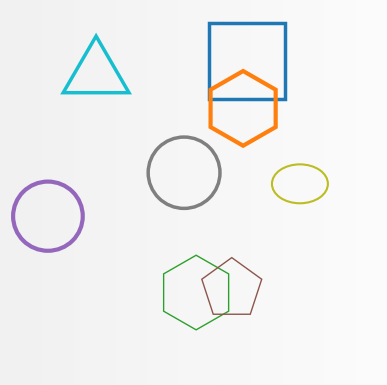[{"shape": "square", "thickness": 2.5, "radius": 0.49, "center": [0.637, 0.842]}, {"shape": "hexagon", "thickness": 3, "radius": 0.49, "center": [0.627, 0.719]}, {"shape": "hexagon", "thickness": 1, "radius": 0.48, "center": [0.506, 0.24]}, {"shape": "circle", "thickness": 3, "radius": 0.45, "center": [0.124, 0.438]}, {"shape": "pentagon", "thickness": 1, "radius": 0.41, "center": [0.598, 0.25]}, {"shape": "circle", "thickness": 2.5, "radius": 0.46, "center": [0.475, 0.551]}, {"shape": "oval", "thickness": 1.5, "radius": 0.36, "center": [0.774, 0.523]}, {"shape": "triangle", "thickness": 2.5, "radius": 0.49, "center": [0.248, 0.808]}]